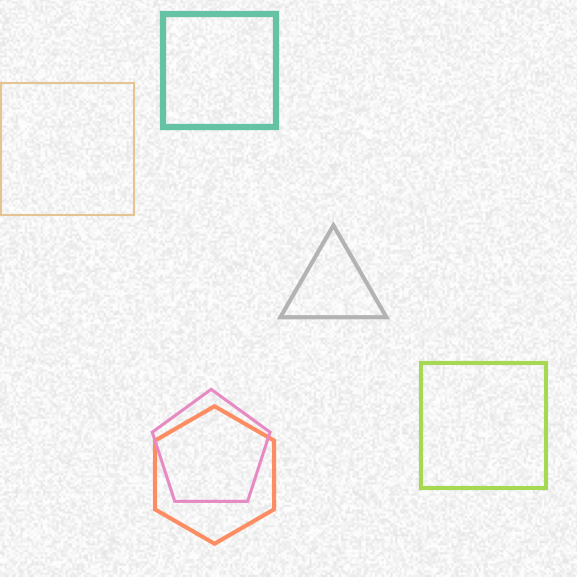[{"shape": "square", "thickness": 3, "radius": 0.49, "center": [0.38, 0.877]}, {"shape": "hexagon", "thickness": 2, "radius": 0.6, "center": [0.371, 0.177]}, {"shape": "pentagon", "thickness": 1.5, "radius": 0.54, "center": [0.366, 0.218]}, {"shape": "square", "thickness": 2, "radius": 0.54, "center": [0.837, 0.262]}, {"shape": "square", "thickness": 1, "radius": 0.57, "center": [0.117, 0.741]}, {"shape": "triangle", "thickness": 2, "radius": 0.53, "center": [0.577, 0.503]}]